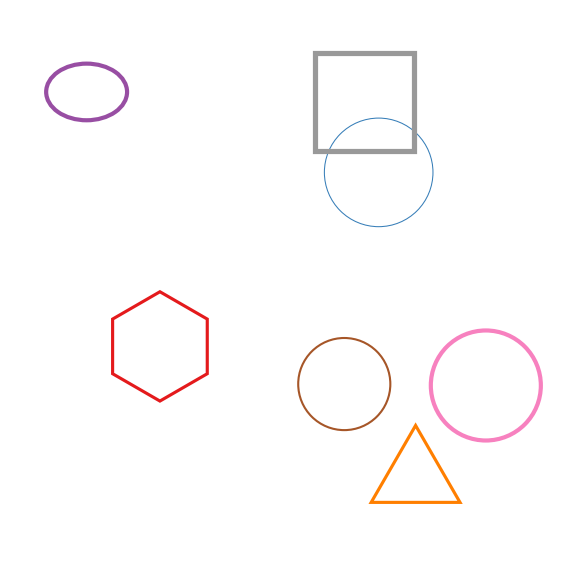[{"shape": "hexagon", "thickness": 1.5, "radius": 0.47, "center": [0.277, 0.399]}, {"shape": "circle", "thickness": 0.5, "radius": 0.47, "center": [0.656, 0.701]}, {"shape": "oval", "thickness": 2, "radius": 0.35, "center": [0.15, 0.84]}, {"shape": "triangle", "thickness": 1.5, "radius": 0.44, "center": [0.72, 0.174]}, {"shape": "circle", "thickness": 1, "radius": 0.4, "center": [0.596, 0.334]}, {"shape": "circle", "thickness": 2, "radius": 0.48, "center": [0.841, 0.332]}, {"shape": "square", "thickness": 2.5, "radius": 0.43, "center": [0.631, 0.823]}]